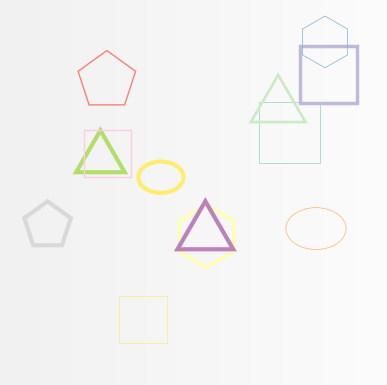[{"shape": "square", "thickness": 0.5, "radius": 0.39, "center": [0.747, 0.655]}, {"shape": "hexagon", "thickness": 2.5, "radius": 0.4, "center": [0.533, 0.387]}, {"shape": "square", "thickness": 2.5, "radius": 0.37, "center": [0.848, 0.808]}, {"shape": "pentagon", "thickness": 1, "radius": 0.39, "center": [0.276, 0.791]}, {"shape": "hexagon", "thickness": 0.5, "radius": 0.34, "center": [0.839, 0.891]}, {"shape": "oval", "thickness": 0.5, "radius": 0.39, "center": [0.815, 0.406]}, {"shape": "triangle", "thickness": 3, "radius": 0.36, "center": [0.259, 0.589]}, {"shape": "square", "thickness": 1, "radius": 0.3, "center": [0.278, 0.601]}, {"shape": "pentagon", "thickness": 3, "radius": 0.32, "center": [0.123, 0.414]}, {"shape": "triangle", "thickness": 3, "radius": 0.42, "center": [0.53, 0.394]}, {"shape": "triangle", "thickness": 2, "radius": 0.41, "center": [0.718, 0.724]}, {"shape": "oval", "thickness": 3, "radius": 0.29, "center": [0.415, 0.54]}, {"shape": "square", "thickness": 0.5, "radius": 0.31, "center": [0.369, 0.171]}]